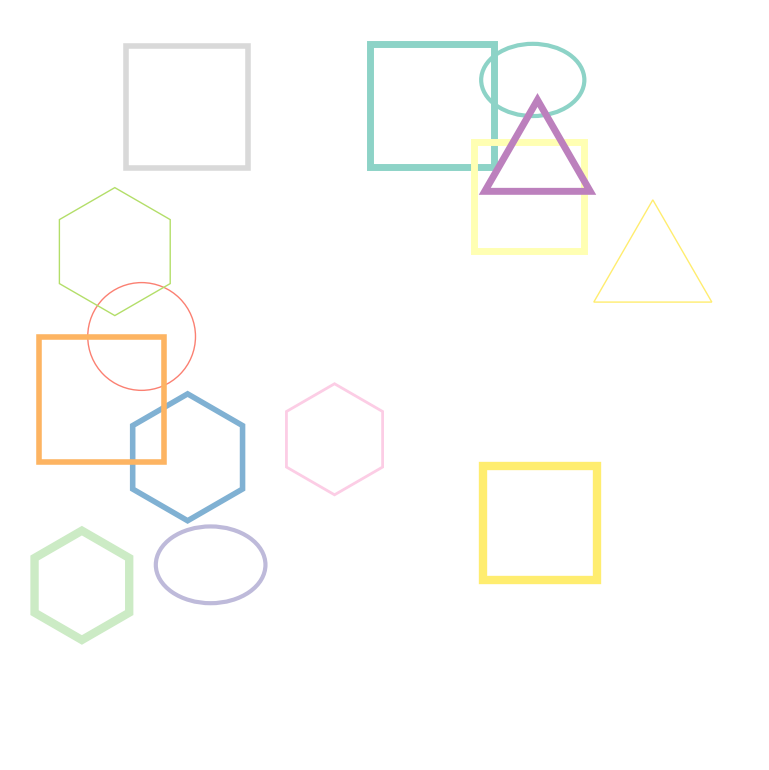[{"shape": "oval", "thickness": 1.5, "radius": 0.34, "center": [0.692, 0.896]}, {"shape": "square", "thickness": 2.5, "radius": 0.4, "center": [0.562, 0.863]}, {"shape": "square", "thickness": 2.5, "radius": 0.36, "center": [0.687, 0.745]}, {"shape": "oval", "thickness": 1.5, "radius": 0.36, "center": [0.274, 0.266]}, {"shape": "circle", "thickness": 0.5, "radius": 0.35, "center": [0.184, 0.563]}, {"shape": "hexagon", "thickness": 2, "radius": 0.41, "center": [0.244, 0.406]}, {"shape": "square", "thickness": 2, "radius": 0.41, "center": [0.131, 0.481]}, {"shape": "hexagon", "thickness": 0.5, "radius": 0.42, "center": [0.149, 0.673]}, {"shape": "hexagon", "thickness": 1, "radius": 0.36, "center": [0.434, 0.43]}, {"shape": "square", "thickness": 2, "radius": 0.4, "center": [0.243, 0.861]}, {"shape": "triangle", "thickness": 2.5, "radius": 0.4, "center": [0.698, 0.791]}, {"shape": "hexagon", "thickness": 3, "radius": 0.35, "center": [0.106, 0.24]}, {"shape": "triangle", "thickness": 0.5, "radius": 0.44, "center": [0.848, 0.652]}, {"shape": "square", "thickness": 3, "radius": 0.37, "center": [0.701, 0.321]}]